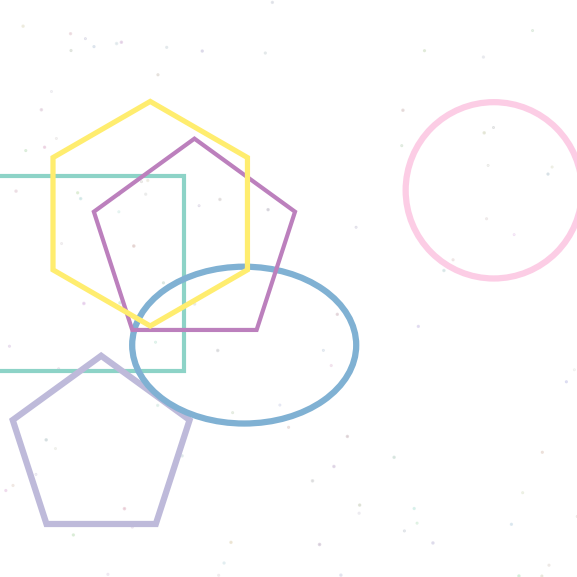[{"shape": "square", "thickness": 2, "radius": 0.84, "center": [0.151, 0.526]}, {"shape": "pentagon", "thickness": 3, "radius": 0.81, "center": [0.175, 0.222]}, {"shape": "oval", "thickness": 3, "radius": 0.97, "center": [0.423, 0.402]}, {"shape": "circle", "thickness": 3, "radius": 0.76, "center": [0.855, 0.67]}, {"shape": "pentagon", "thickness": 2, "radius": 0.92, "center": [0.337, 0.576]}, {"shape": "hexagon", "thickness": 2.5, "radius": 0.97, "center": [0.26, 0.629]}]